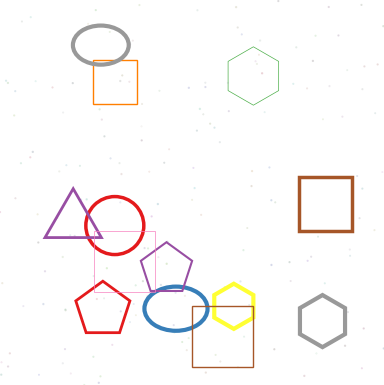[{"shape": "pentagon", "thickness": 2, "radius": 0.37, "center": [0.267, 0.196]}, {"shape": "circle", "thickness": 2.5, "radius": 0.38, "center": [0.298, 0.414]}, {"shape": "oval", "thickness": 3, "radius": 0.41, "center": [0.457, 0.198]}, {"shape": "hexagon", "thickness": 0.5, "radius": 0.38, "center": [0.658, 0.803]}, {"shape": "triangle", "thickness": 2, "radius": 0.42, "center": [0.19, 0.425]}, {"shape": "pentagon", "thickness": 1.5, "radius": 0.35, "center": [0.432, 0.301]}, {"shape": "square", "thickness": 1, "radius": 0.29, "center": [0.298, 0.787]}, {"shape": "hexagon", "thickness": 3, "radius": 0.29, "center": [0.607, 0.204]}, {"shape": "square", "thickness": 2.5, "radius": 0.35, "center": [0.845, 0.469]}, {"shape": "square", "thickness": 1, "radius": 0.39, "center": [0.578, 0.125]}, {"shape": "square", "thickness": 0.5, "radius": 0.4, "center": [0.324, 0.321]}, {"shape": "oval", "thickness": 3, "radius": 0.36, "center": [0.262, 0.883]}, {"shape": "hexagon", "thickness": 3, "radius": 0.34, "center": [0.838, 0.166]}]